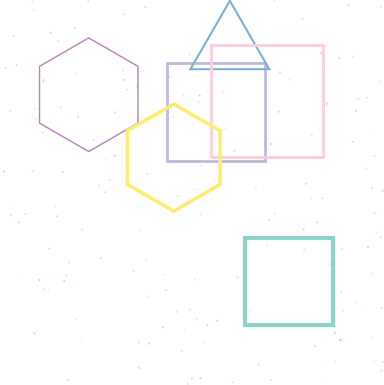[{"shape": "square", "thickness": 3, "radius": 0.57, "center": [0.751, 0.268]}, {"shape": "square", "thickness": 2, "radius": 0.63, "center": [0.561, 0.709]}, {"shape": "triangle", "thickness": 1.5, "radius": 0.59, "center": [0.597, 0.879]}, {"shape": "square", "thickness": 2, "radius": 0.72, "center": [0.693, 0.737]}, {"shape": "hexagon", "thickness": 1, "radius": 0.74, "center": [0.23, 0.754]}, {"shape": "hexagon", "thickness": 2.5, "radius": 0.7, "center": [0.451, 0.591]}]